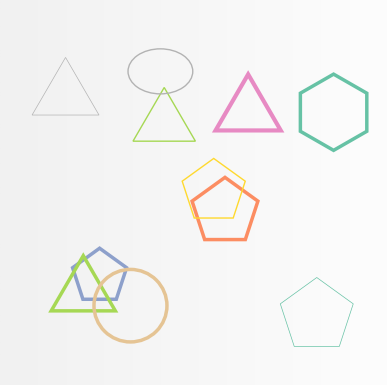[{"shape": "pentagon", "thickness": 0.5, "radius": 0.49, "center": [0.817, 0.18]}, {"shape": "hexagon", "thickness": 2.5, "radius": 0.49, "center": [0.861, 0.708]}, {"shape": "pentagon", "thickness": 2.5, "radius": 0.45, "center": [0.581, 0.45]}, {"shape": "pentagon", "thickness": 2.5, "radius": 0.37, "center": [0.257, 0.282]}, {"shape": "triangle", "thickness": 3, "radius": 0.49, "center": [0.64, 0.71]}, {"shape": "triangle", "thickness": 2.5, "radius": 0.48, "center": [0.215, 0.24]}, {"shape": "triangle", "thickness": 1, "radius": 0.46, "center": [0.424, 0.68]}, {"shape": "pentagon", "thickness": 1, "radius": 0.43, "center": [0.552, 0.503]}, {"shape": "circle", "thickness": 2.5, "radius": 0.47, "center": [0.337, 0.206]}, {"shape": "triangle", "thickness": 0.5, "radius": 0.5, "center": [0.169, 0.751]}, {"shape": "oval", "thickness": 1, "radius": 0.42, "center": [0.414, 0.815]}]